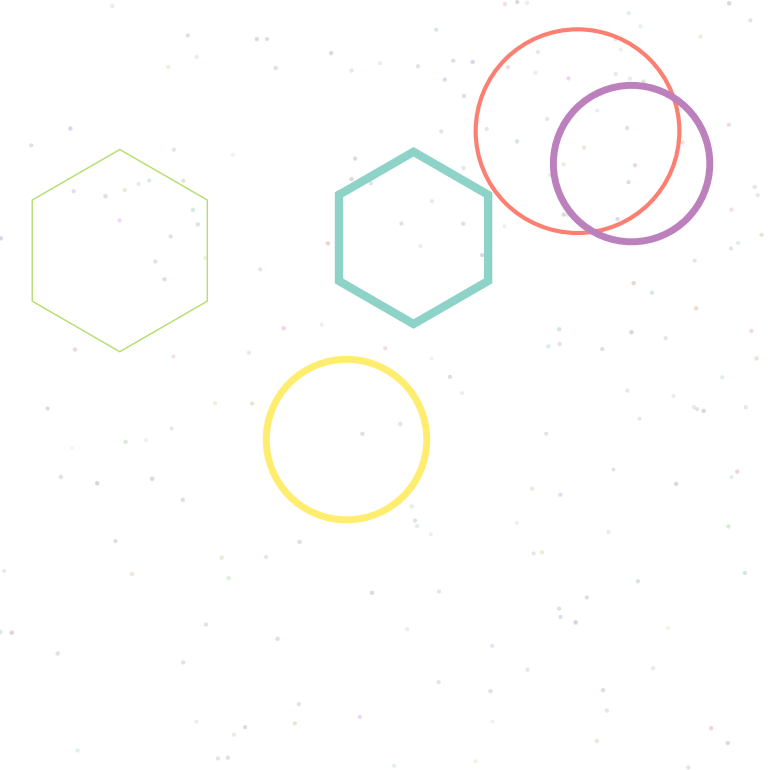[{"shape": "hexagon", "thickness": 3, "radius": 0.56, "center": [0.537, 0.691]}, {"shape": "circle", "thickness": 1.5, "radius": 0.66, "center": [0.75, 0.83]}, {"shape": "hexagon", "thickness": 0.5, "radius": 0.66, "center": [0.156, 0.675]}, {"shape": "circle", "thickness": 2.5, "radius": 0.51, "center": [0.82, 0.788]}, {"shape": "circle", "thickness": 2.5, "radius": 0.52, "center": [0.45, 0.429]}]